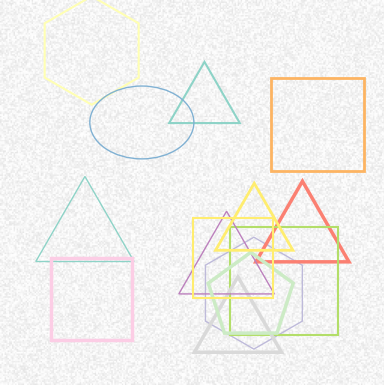[{"shape": "triangle", "thickness": 1.5, "radius": 0.53, "center": [0.531, 0.733]}, {"shape": "triangle", "thickness": 1, "radius": 0.74, "center": [0.221, 0.394]}, {"shape": "hexagon", "thickness": 1.5, "radius": 0.7, "center": [0.238, 0.869]}, {"shape": "hexagon", "thickness": 1, "radius": 0.73, "center": [0.659, 0.239]}, {"shape": "triangle", "thickness": 2.5, "radius": 0.7, "center": [0.786, 0.39]}, {"shape": "oval", "thickness": 1, "radius": 0.68, "center": [0.368, 0.682]}, {"shape": "square", "thickness": 2, "radius": 0.6, "center": [0.824, 0.677]}, {"shape": "square", "thickness": 1.5, "radius": 0.7, "center": [0.739, 0.27]}, {"shape": "square", "thickness": 2.5, "radius": 0.53, "center": [0.237, 0.224]}, {"shape": "triangle", "thickness": 2.5, "radius": 0.65, "center": [0.618, 0.15]}, {"shape": "triangle", "thickness": 1, "radius": 0.72, "center": [0.588, 0.308]}, {"shape": "pentagon", "thickness": 2.5, "radius": 0.58, "center": [0.651, 0.229]}, {"shape": "triangle", "thickness": 2, "radius": 0.58, "center": [0.66, 0.408]}, {"shape": "square", "thickness": 1.5, "radius": 0.52, "center": [0.605, 0.33]}]